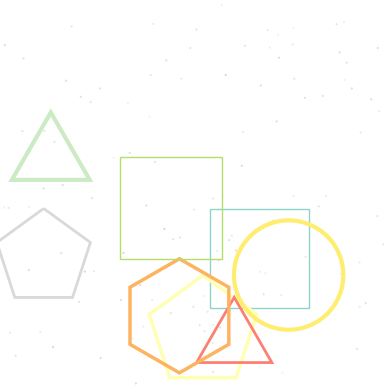[{"shape": "square", "thickness": 1, "radius": 0.64, "center": [0.675, 0.328]}, {"shape": "pentagon", "thickness": 2.5, "radius": 0.73, "center": [0.527, 0.138]}, {"shape": "triangle", "thickness": 2, "radius": 0.56, "center": [0.608, 0.115]}, {"shape": "hexagon", "thickness": 2.5, "radius": 0.74, "center": [0.466, 0.18]}, {"shape": "square", "thickness": 1, "radius": 0.67, "center": [0.444, 0.46]}, {"shape": "pentagon", "thickness": 2, "radius": 0.64, "center": [0.113, 0.331]}, {"shape": "triangle", "thickness": 3, "radius": 0.58, "center": [0.132, 0.591]}, {"shape": "circle", "thickness": 3, "radius": 0.71, "center": [0.75, 0.286]}]